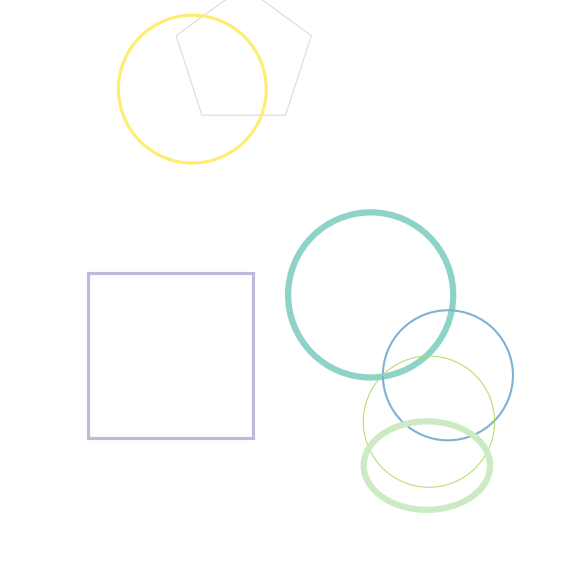[{"shape": "circle", "thickness": 3, "radius": 0.71, "center": [0.642, 0.488]}, {"shape": "square", "thickness": 1.5, "radius": 0.72, "center": [0.295, 0.383]}, {"shape": "circle", "thickness": 1, "radius": 0.56, "center": [0.776, 0.349]}, {"shape": "circle", "thickness": 0.5, "radius": 0.57, "center": [0.743, 0.269]}, {"shape": "pentagon", "thickness": 0.5, "radius": 0.62, "center": [0.422, 0.899]}, {"shape": "oval", "thickness": 3, "radius": 0.55, "center": [0.739, 0.193]}, {"shape": "circle", "thickness": 1.5, "radius": 0.64, "center": [0.333, 0.845]}]